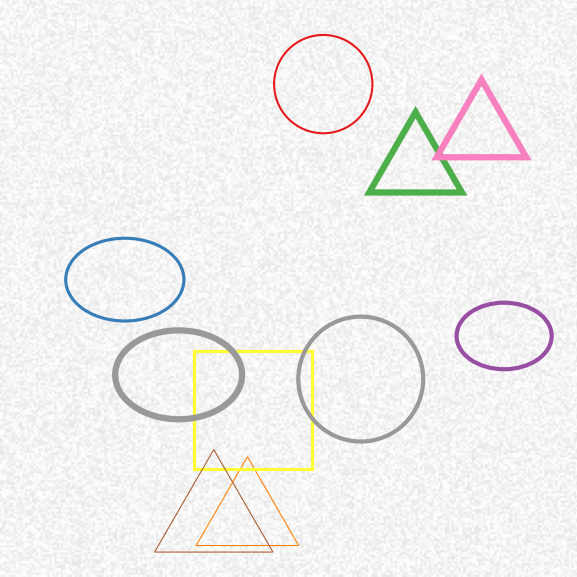[{"shape": "circle", "thickness": 1, "radius": 0.43, "center": [0.56, 0.853]}, {"shape": "oval", "thickness": 1.5, "radius": 0.51, "center": [0.216, 0.515]}, {"shape": "triangle", "thickness": 3, "radius": 0.46, "center": [0.72, 0.712]}, {"shape": "oval", "thickness": 2, "radius": 0.41, "center": [0.873, 0.417]}, {"shape": "triangle", "thickness": 0.5, "radius": 0.51, "center": [0.428, 0.106]}, {"shape": "square", "thickness": 1.5, "radius": 0.51, "center": [0.438, 0.289]}, {"shape": "triangle", "thickness": 0.5, "radius": 0.59, "center": [0.37, 0.102]}, {"shape": "triangle", "thickness": 3, "radius": 0.45, "center": [0.834, 0.772]}, {"shape": "circle", "thickness": 2, "radius": 0.54, "center": [0.625, 0.343]}, {"shape": "oval", "thickness": 3, "radius": 0.55, "center": [0.309, 0.35]}]